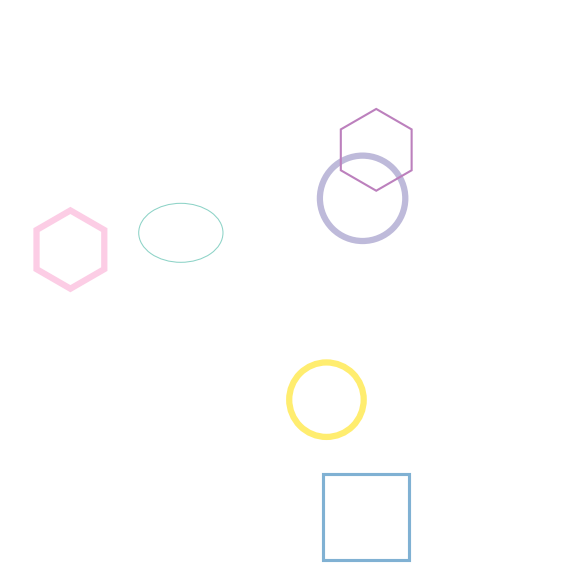[{"shape": "oval", "thickness": 0.5, "radius": 0.36, "center": [0.313, 0.596]}, {"shape": "circle", "thickness": 3, "radius": 0.37, "center": [0.628, 0.656]}, {"shape": "square", "thickness": 1.5, "radius": 0.37, "center": [0.634, 0.104]}, {"shape": "hexagon", "thickness": 3, "radius": 0.34, "center": [0.122, 0.567]}, {"shape": "hexagon", "thickness": 1, "radius": 0.35, "center": [0.651, 0.74]}, {"shape": "circle", "thickness": 3, "radius": 0.32, "center": [0.565, 0.307]}]